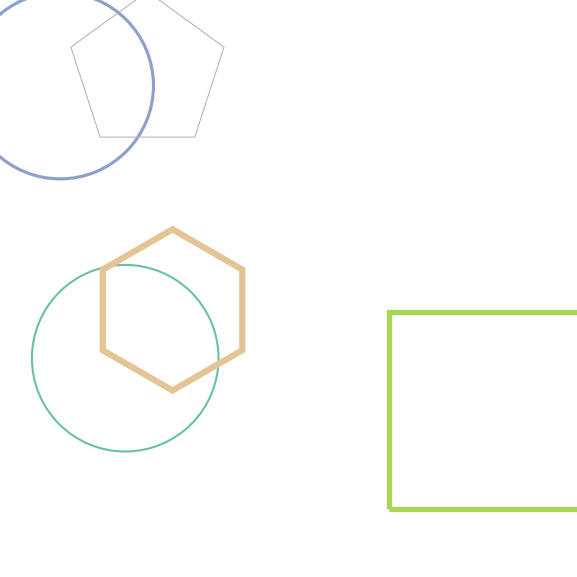[{"shape": "circle", "thickness": 1, "radius": 0.81, "center": [0.217, 0.379]}, {"shape": "circle", "thickness": 1.5, "radius": 0.81, "center": [0.104, 0.851]}, {"shape": "square", "thickness": 2.5, "radius": 0.85, "center": [0.844, 0.288]}, {"shape": "hexagon", "thickness": 3, "radius": 0.7, "center": [0.299, 0.463]}, {"shape": "pentagon", "thickness": 0.5, "radius": 0.7, "center": [0.255, 0.874]}]